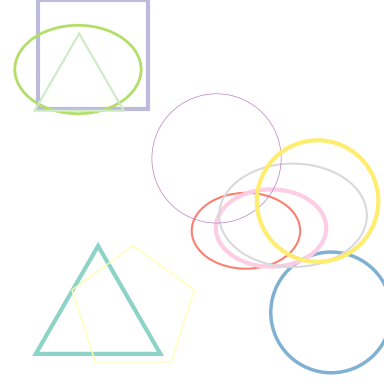[{"shape": "triangle", "thickness": 3, "radius": 0.93, "center": [0.255, 0.174]}, {"shape": "pentagon", "thickness": 1, "radius": 0.84, "center": [0.346, 0.195]}, {"shape": "square", "thickness": 3, "radius": 0.71, "center": [0.241, 0.858]}, {"shape": "oval", "thickness": 1.5, "radius": 0.7, "center": [0.639, 0.401]}, {"shape": "circle", "thickness": 2.5, "radius": 0.78, "center": [0.86, 0.188]}, {"shape": "oval", "thickness": 2, "radius": 0.82, "center": [0.202, 0.82]}, {"shape": "oval", "thickness": 3, "radius": 0.72, "center": [0.704, 0.408]}, {"shape": "oval", "thickness": 1.5, "radius": 0.96, "center": [0.761, 0.441]}, {"shape": "circle", "thickness": 0.5, "radius": 0.84, "center": [0.562, 0.589]}, {"shape": "triangle", "thickness": 1.5, "radius": 0.67, "center": [0.206, 0.779]}, {"shape": "circle", "thickness": 3, "radius": 0.79, "center": [0.825, 0.478]}]